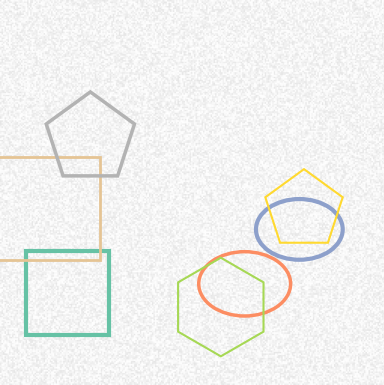[{"shape": "square", "thickness": 3, "radius": 0.54, "center": [0.175, 0.24]}, {"shape": "oval", "thickness": 2.5, "radius": 0.6, "center": [0.636, 0.263]}, {"shape": "oval", "thickness": 3, "radius": 0.56, "center": [0.777, 0.404]}, {"shape": "hexagon", "thickness": 1.5, "radius": 0.64, "center": [0.574, 0.203]}, {"shape": "pentagon", "thickness": 1.5, "radius": 0.53, "center": [0.79, 0.455]}, {"shape": "square", "thickness": 2, "radius": 0.67, "center": [0.126, 0.457]}, {"shape": "pentagon", "thickness": 2.5, "radius": 0.6, "center": [0.235, 0.641]}]